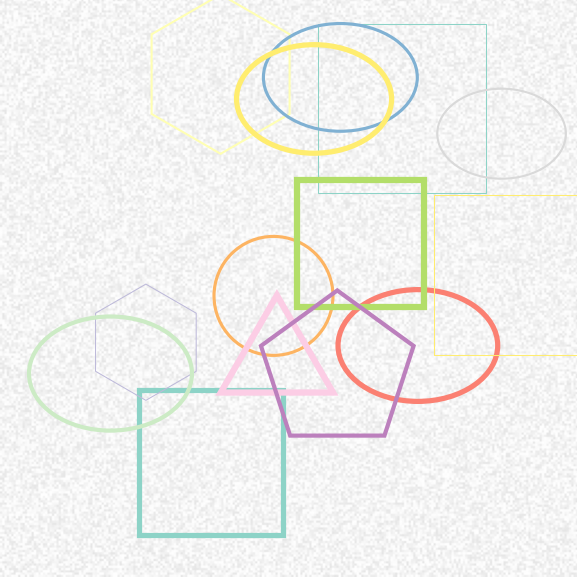[{"shape": "square", "thickness": 0.5, "radius": 0.73, "center": [0.696, 0.81]}, {"shape": "square", "thickness": 2.5, "radius": 0.63, "center": [0.365, 0.198]}, {"shape": "hexagon", "thickness": 1, "radius": 0.69, "center": [0.382, 0.871]}, {"shape": "hexagon", "thickness": 0.5, "radius": 0.5, "center": [0.253, 0.407]}, {"shape": "oval", "thickness": 2.5, "radius": 0.69, "center": [0.724, 0.401]}, {"shape": "oval", "thickness": 1.5, "radius": 0.67, "center": [0.589, 0.865]}, {"shape": "circle", "thickness": 1.5, "radius": 0.51, "center": [0.474, 0.487]}, {"shape": "square", "thickness": 3, "radius": 0.55, "center": [0.624, 0.577]}, {"shape": "triangle", "thickness": 3, "radius": 0.56, "center": [0.48, 0.376]}, {"shape": "oval", "thickness": 1, "radius": 0.56, "center": [0.869, 0.768]}, {"shape": "pentagon", "thickness": 2, "radius": 0.69, "center": [0.584, 0.357]}, {"shape": "oval", "thickness": 2, "radius": 0.71, "center": [0.191, 0.352]}, {"shape": "square", "thickness": 0.5, "radius": 0.69, "center": [0.89, 0.524]}, {"shape": "oval", "thickness": 2.5, "radius": 0.67, "center": [0.544, 0.828]}]